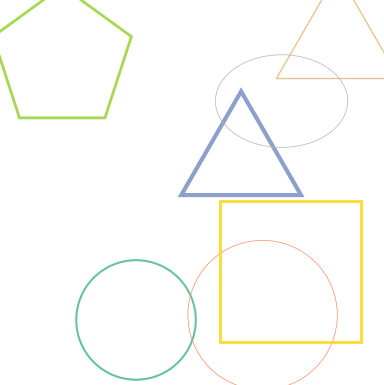[{"shape": "circle", "thickness": 1.5, "radius": 0.78, "center": [0.353, 0.169]}, {"shape": "circle", "thickness": 0.5, "radius": 0.97, "center": [0.682, 0.182]}, {"shape": "triangle", "thickness": 3, "radius": 0.9, "center": [0.626, 0.583]}, {"shape": "pentagon", "thickness": 2, "radius": 0.94, "center": [0.162, 0.847]}, {"shape": "square", "thickness": 2, "radius": 0.92, "center": [0.755, 0.296]}, {"shape": "triangle", "thickness": 1, "radius": 0.92, "center": [0.877, 0.888]}, {"shape": "oval", "thickness": 0.5, "radius": 0.86, "center": [0.731, 0.737]}]